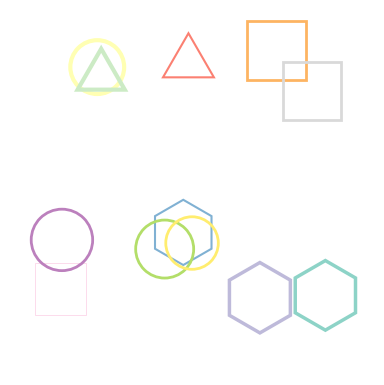[{"shape": "hexagon", "thickness": 2.5, "radius": 0.45, "center": [0.845, 0.233]}, {"shape": "circle", "thickness": 3, "radius": 0.35, "center": [0.253, 0.826]}, {"shape": "hexagon", "thickness": 2.5, "radius": 0.46, "center": [0.675, 0.227]}, {"shape": "triangle", "thickness": 1.5, "radius": 0.38, "center": [0.489, 0.837]}, {"shape": "hexagon", "thickness": 1.5, "radius": 0.42, "center": [0.476, 0.396]}, {"shape": "square", "thickness": 2, "radius": 0.38, "center": [0.719, 0.869]}, {"shape": "circle", "thickness": 2, "radius": 0.38, "center": [0.428, 0.353]}, {"shape": "square", "thickness": 0.5, "radius": 0.34, "center": [0.157, 0.25]}, {"shape": "square", "thickness": 2, "radius": 0.37, "center": [0.811, 0.764]}, {"shape": "circle", "thickness": 2, "radius": 0.4, "center": [0.161, 0.377]}, {"shape": "triangle", "thickness": 3, "radius": 0.35, "center": [0.263, 0.803]}, {"shape": "circle", "thickness": 2, "radius": 0.34, "center": [0.499, 0.369]}]